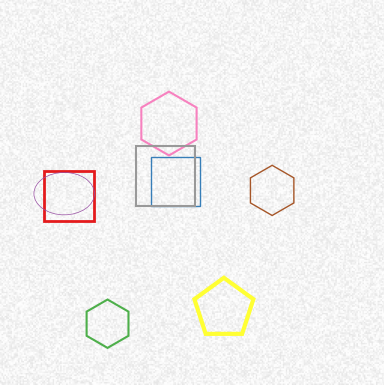[{"shape": "square", "thickness": 2, "radius": 0.32, "center": [0.178, 0.491]}, {"shape": "square", "thickness": 1, "radius": 0.32, "center": [0.456, 0.529]}, {"shape": "hexagon", "thickness": 1.5, "radius": 0.31, "center": [0.279, 0.159]}, {"shape": "oval", "thickness": 0.5, "radius": 0.39, "center": [0.167, 0.497]}, {"shape": "pentagon", "thickness": 3, "radius": 0.4, "center": [0.582, 0.198]}, {"shape": "hexagon", "thickness": 1, "radius": 0.33, "center": [0.707, 0.505]}, {"shape": "hexagon", "thickness": 1.5, "radius": 0.41, "center": [0.439, 0.679]}, {"shape": "square", "thickness": 1.5, "radius": 0.38, "center": [0.431, 0.543]}]